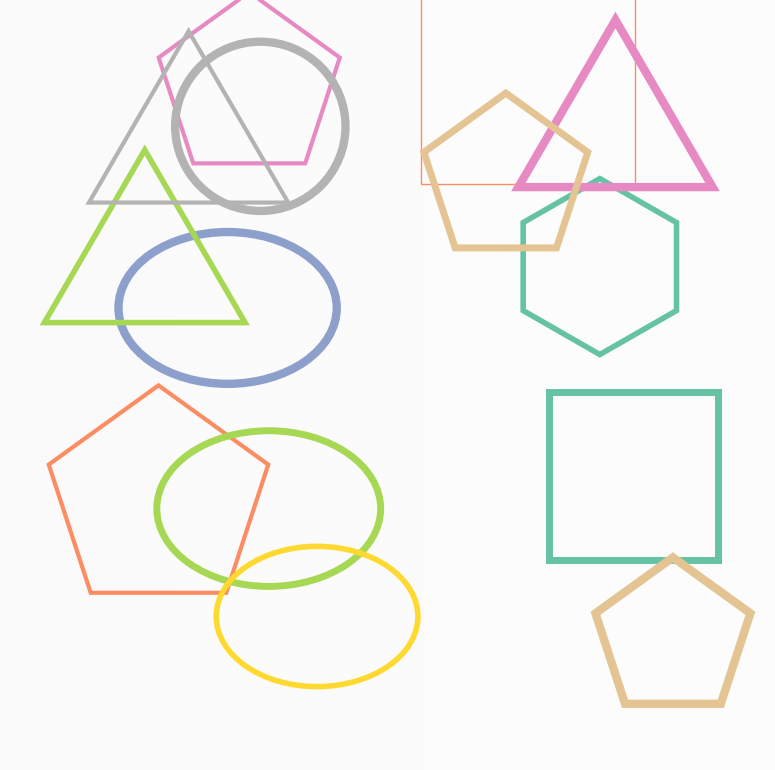[{"shape": "hexagon", "thickness": 2, "radius": 0.57, "center": [0.774, 0.654]}, {"shape": "square", "thickness": 2.5, "radius": 0.55, "center": [0.818, 0.382]}, {"shape": "square", "thickness": 0.5, "radius": 0.69, "center": [0.681, 0.899]}, {"shape": "pentagon", "thickness": 1.5, "radius": 0.74, "center": [0.205, 0.351]}, {"shape": "oval", "thickness": 3, "radius": 0.7, "center": [0.294, 0.6]}, {"shape": "triangle", "thickness": 3, "radius": 0.72, "center": [0.794, 0.829]}, {"shape": "pentagon", "thickness": 1.5, "radius": 0.61, "center": [0.322, 0.887]}, {"shape": "triangle", "thickness": 2, "radius": 0.75, "center": [0.187, 0.656]}, {"shape": "oval", "thickness": 2.5, "radius": 0.72, "center": [0.347, 0.34]}, {"shape": "oval", "thickness": 2, "radius": 0.65, "center": [0.409, 0.199]}, {"shape": "pentagon", "thickness": 3, "radius": 0.53, "center": [0.868, 0.171]}, {"shape": "pentagon", "thickness": 2.5, "radius": 0.56, "center": [0.653, 0.768]}, {"shape": "triangle", "thickness": 1.5, "radius": 0.74, "center": [0.243, 0.811]}, {"shape": "circle", "thickness": 3, "radius": 0.55, "center": [0.336, 0.836]}]